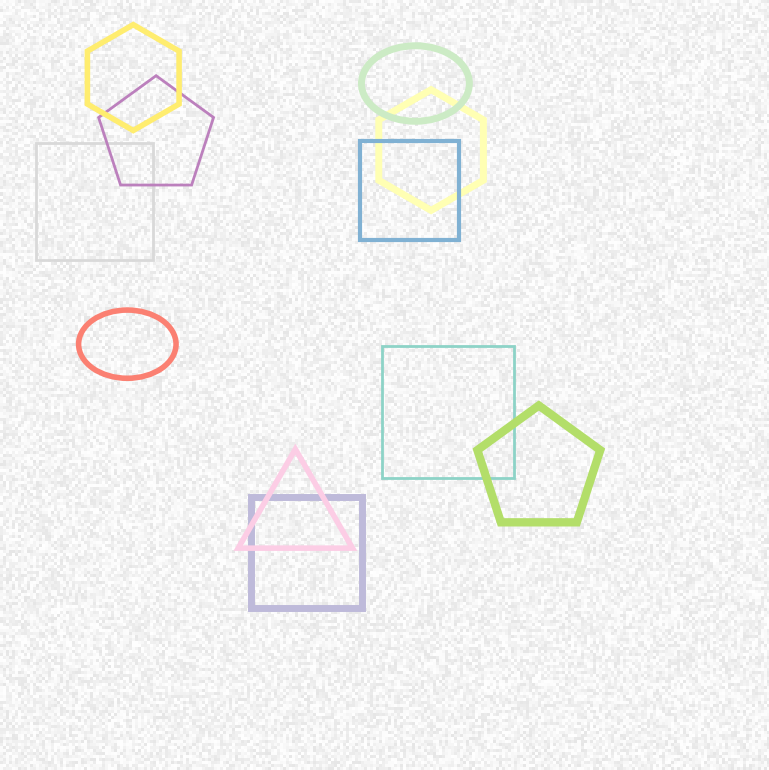[{"shape": "square", "thickness": 1, "radius": 0.43, "center": [0.582, 0.465]}, {"shape": "hexagon", "thickness": 2.5, "radius": 0.39, "center": [0.56, 0.805]}, {"shape": "square", "thickness": 2.5, "radius": 0.36, "center": [0.398, 0.283]}, {"shape": "oval", "thickness": 2, "radius": 0.32, "center": [0.165, 0.553]}, {"shape": "square", "thickness": 1.5, "radius": 0.32, "center": [0.531, 0.753]}, {"shape": "pentagon", "thickness": 3, "radius": 0.42, "center": [0.7, 0.39]}, {"shape": "triangle", "thickness": 2, "radius": 0.43, "center": [0.384, 0.331]}, {"shape": "square", "thickness": 1, "radius": 0.38, "center": [0.123, 0.738]}, {"shape": "pentagon", "thickness": 1, "radius": 0.39, "center": [0.203, 0.823]}, {"shape": "oval", "thickness": 2.5, "radius": 0.35, "center": [0.54, 0.892]}, {"shape": "hexagon", "thickness": 2, "radius": 0.34, "center": [0.173, 0.899]}]